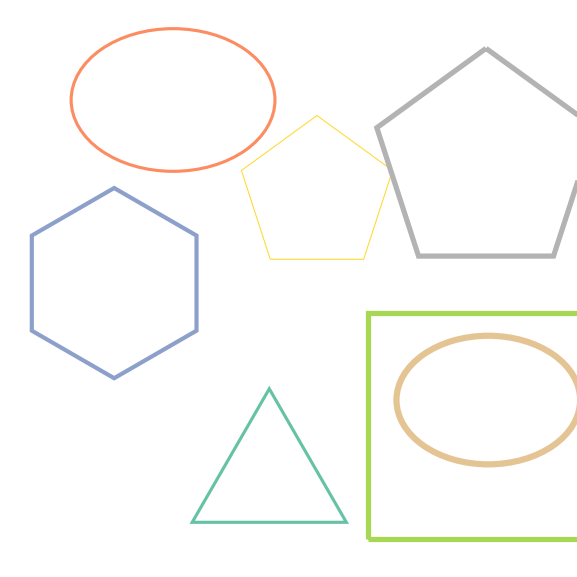[{"shape": "triangle", "thickness": 1.5, "radius": 0.77, "center": [0.466, 0.172]}, {"shape": "oval", "thickness": 1.5, "radius": 0.88, "center": [0.3, 0.826]}, {"shape": "hexagon", "thickness": 2, "radius": 0.82, "center": [0.198, 0.509]}, {"shape": "square", "thickness": 2.5, "radius": 0.98, "center": [0.834, 0.262]}, {"shape": "pentagon", "thickness": 0.5, "radius": 0.69, "center": [0.549, 0.661]}, {"shape": "oval", "thickness": 3, "radius": 0.8, "center": [0.846, 0.306]}, {"shape": "pentagon", "thickness": 2.5, "radius": 0.99, "center": [0.842, 0.717]}]